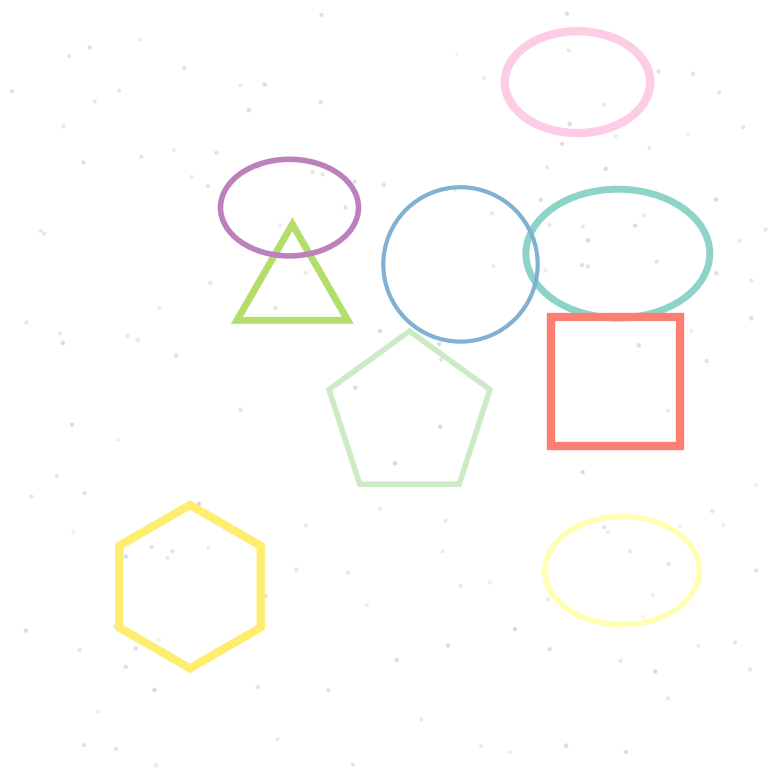[{"shape": "oval", "thickness": 2.5, "radius": 0.6, "center": [0.802, 0.671]}, {"shape": "oval", "thickness": 2, "radius": 0.5, "center": [0.808, 0.259]}, {"shape": "square", "thickness": 3, "radius": 0.42, "center": [0.799, 0.504]}, {"shape": "circle", "thickness": 1.5, "radius": 0.5, "center": [0.598, 0.657]}, {"shape": "triangle", "thickness": 2.5, "radius": 0.42, "center": [0.38, 0.626]}, {"shape": "oval", "thickness": 3, "radius": 0.47, "center": [0.75, 0.893]}, {"shape": "oval", "thickness": 2, "radius": 0.45, "center": [0.376, 0.73]}, {"shape": "pentagon", "thickness": 2, "radius": 0.55, "center": [0.532, 0.46]}, {"shape": "hexagon", "thickness": 3, "radius": 0.53, "center": [0.247, 0.238]}]